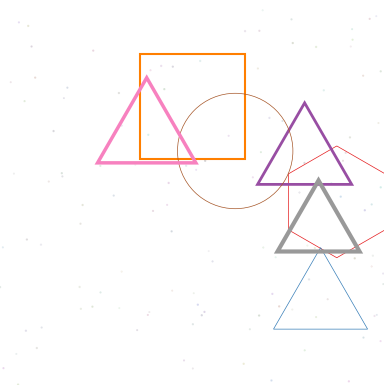[{"shape": "hexagon", "thickness": 0.5, "radius": 0.73, "center": [0.875, 0.476]}, {"shape": "triangle", "thickness": 0.5, "radius": 0.71, "center": [0.833, 0.216]}, {"shape": "triangle", "thickness": 2, "radius": 0.71, "center": [0.791, 0.592]}, {"shape": "square", "thickness": 1.5, "radius": 0.68, "center": [0.499, 0.723]}, {"shape": "circle", "thickness": 0.5, "radius": 0.75, "center": [0.611, 0.608]}, {"shape": "triangle", "thickness": 2.5, "radius": 0.74, "center": [0.381, 0.651]}, {"shape": "triangle", "thickness": 3, "radius": 0.62, "center": [0.827, 0.408]}]